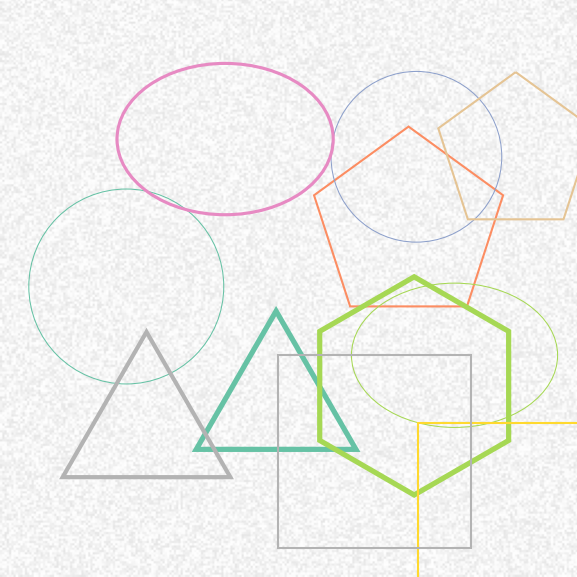[{"shape": "circle", "thickness": 0.5, "radius": 0.84, "center": [0.219, 0.503]}, {"shape": "triangle", "thickness": 2.5, "radius": 0.8, "center": [0.478, 0.301]}, {"shape": "pentagon", "thickness": 1, "radius": 0.86, "center": [0.707, 0.608]}, {"shape": "circle", "thickness": 0.5, "radius": 0.74, "center": [0.721, 0.728]}, {"shape": "oval", "thickness": 1.5, "radius": 0.94, "center": [0.39, 0.758]}, {"shape": "hexagon", "thickness": 2.5, "radius": 0.94, "center": [0.717, 0.331]}, {"shape": "oval", "thickness": 0.5, "radius": 0.89, "center": [0.787, 0.384]}, {"shape": "square", "thickness": 1, "radius": 0.81, "center": [0.886, 0.104]}, {"shape": "pentagon", "thickness": 1, "radius": 0.7, "center": [0.893, 0.733]}, {"shape": "triangle", "thickness": 2, "radius": 0.84, "center": [0.254, 0.257]}, {"shape": "square", "thickness": 1, "radius": 0.84, "center": [0.649, 0.218]}]